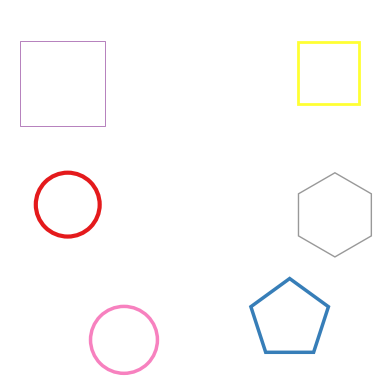[{"shape": "circle", "thickness": 3, "radius": 0.41, "center": [0.176, 0.469]}, {"shape": "pentagon", "thickness": 2.5, "radius": 0.53, "center": [0.752, 0.171]}, {"shape": "square", "thickness": 0.5, "radius": 0.56, "center": [0.163, 0.783]}, {"shape": "square", "thickness": 2, "radius": 0.4, "center": [0.853, 0.811]}, {"shape": "circle", "thickness": 2.5, "radius": 0.43, "center": [0.322, 0.117]}, {"shape": "hexagon", "thickness": 1, "radius": 0.55, "center": [0.87, 0.442]}]